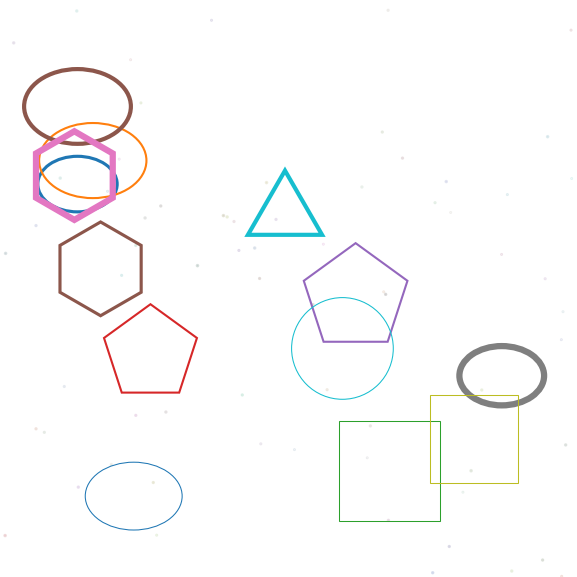[{"shape": "oval", "thickness": 1.5, "radius": 0.34, "center": [0.134, 0.68]}, {"shape": "oval", "thickness": 0.5, "radius": 0.42, "center": [0.232, 0.14]}, {"shape": "oval", "thickness": 1, "radius": 0.46, "center": [0.161, 0.721]}, {"shape": "square", "thickness": 0.5, "radius": 0.44, "center": [0.675, 0.183]}, {"shape": "pentagon", "thickness": 1, "radius": 0.42, "center": [0.261, 0.388]}, {"shape": "pentagon", "thickness": 1, "radius": 0.47, "center": [0.616, 0.484]}, {"shape": "oval", "thickness": 2, "radius": 0.46, "center": [0.134, 0.815]}, {"shape": "hexagon", "thickness": 1.5, "radius": 0.41, "center": [0.174, 0.534]}, {"shape": "hexagon", "thickness": 3, "radius": 0.38, "center": [0.129, 0.695]}, {"shape": "oval", "thickness": 3, "radius": 0.37, "center": [0.869, 0.349]}, {"shape": "square", "thickness": 0.5, "radius": 0.38, "center": [0.82, 0.239]}, {"shape": "triangle", "thickness": 2, "radius": 0.37, "center": [0.493, 0.63]}, {"shape": "circle", "thickness": 0.5, "radius": 0.44, "center": [0.593, 0.396]}]